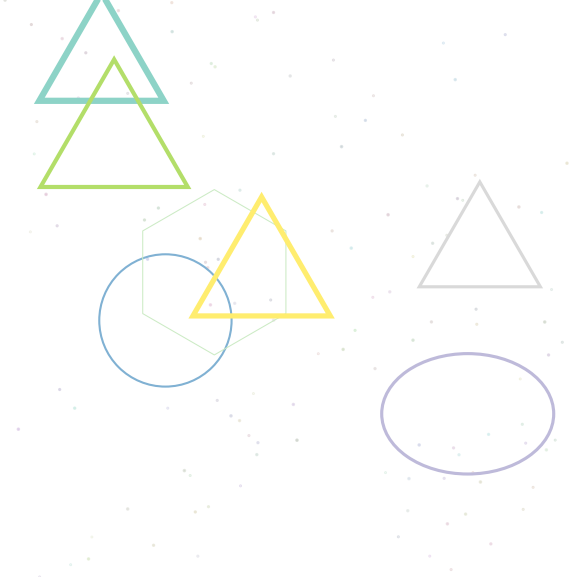[{"shape": "triangle", "thickness": 3, "radius": 0.62, "center": [0.176, 0.887]}, {"shape": "oval", "thickness": 1.5, "radius": 0.74, "center": [0.81, 0.283]}, {"shape": "circle", "thickness": 1, "radius": 0.57, "center": [0.286, 0.444]}, {"shape": "triangle", "thickness": 2, "radius": 0.74, "center": [0.198, 0.749]}, {"shape": "triangle", "thickness": 1.5, "radius": 0.61, "center": [0.831, 0.563]}, {"shape": "hexagon", "thickness": 0.5, "radius": 0.72, "center": [0.371, 0.528]}, {"shape": "triangle", "thickness": 2.5, "radius": 0.69, "center": [0.453, 0.521]}]